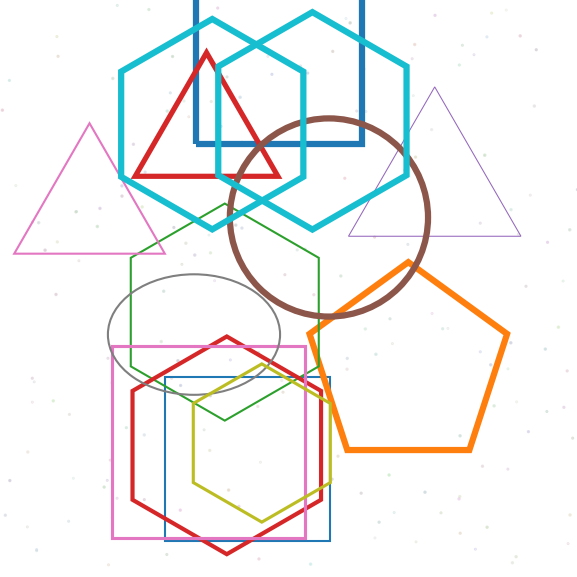[{"shape": "square", "thickness": 3, "radius": 0.72, "center": [0.483, 0.894]}, {"shape": "square", "thickness": 1, "radius": 0.71, "center": [0.429, 0.204]}, {"shape": "pentagon", "thickness": 3, "radius": 0.9, "center": [0.707, 0.365]}, {"shape": "hexagon", "thickness": 1, "radius": 0.94, "center": [0.389, 0.459]}, {"shape": "triangle", "thickness": 2.5, "radius": 0.71, "center": [0.358, 0.765]}, {"shape": "hexagon", "thickness": 2, "radius": 0.94, "center": [0.393, 0.228]}, {"shape": "triangle", "thickness": 0.5, "radius": 0.86, "center": [0.753, 0.676]}, {"shape": "circle", "thickness": 3, "radius": 0.86, "center": [0.57, 0.623]}, {"shape": "square", "thickness": 1.5, "radius": 0.83, "center": [0.362, 0.234]}, {"shape": "triangle", "thickness": 1, "radius": 0.75, "center": [0.155, 0.635]}, {"shape": "oval", "thickness": 1, "radius": 0.75, "center": [0.336, 0.42]}, {"shape": "hexagon", "thickness": 1.5, "radius": 0.68, "center": [0.453, 0.232]}, {"shape": "hexagon", "thickness": 3, "radius": 0.91, "center": [0.368, 0.784]}, {"shape": "hexagon", "thickness": 3, "radius": 0.94, "center": [0.541, 0.79]}]